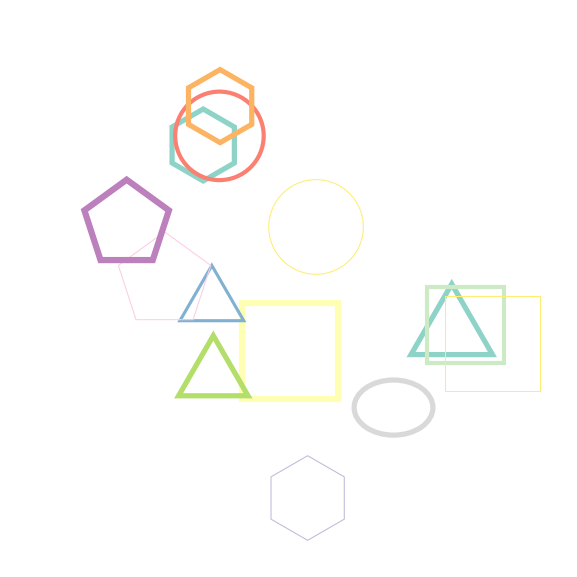[{"shape": "triangle", "thickness": 2.5, "radius": 0.41, "center": [0.782, 0.426]}, {"shape": "hexagon", "thickness": 2.5, "radius": 0.31, "center": [0.352, 0.748]}, {"shape": "square", "thickness": 3, "radius": 0.41, "center": [0.502, 0.391]}, {"shape": "hexagon", "thickness": 0.5, "radius": 0.37, "center": [0.533, 0.137]}, {"shape": "circle", "thickness": 2, "radius": 0.38, "center": [0.38, 0.764]}, {"shape": "triangle", "thickness": 1.5, "radius": 0.32, "center": [0.367, 0.476]}, {"shape": "hexagon", "thickness": 2.5, "radius": 0.32, "center": [0.381, 0.815]}, {"shape": "triangle", "thickness": 2.5, "radius": 0.35, "center": [0.369, 0.349]}, {"shape": "pentagon", "thickness": 0.5, "radius": 0.42, "center": [0.285, 0.514]}, {"shape": "oval", "thickness": 2.5, "radius": 0.34, "center": [0.681, 0.293]}, {"shape": "pentagon", "thickness": 3, "radius": 0.38, "center": [0.219, 0.611]}, {"shape": "square", "thickness": 2, "radius": 0.33, "center": [0.807, 0.437]}, {"shape": "square", "thickness": 0.5, "radius": 0.41, "center": [0.853, 0.404]}, {"shape": "circle", "thickness": 0.5, "radius": 0.41, "center": [0.547, 0.606]}]